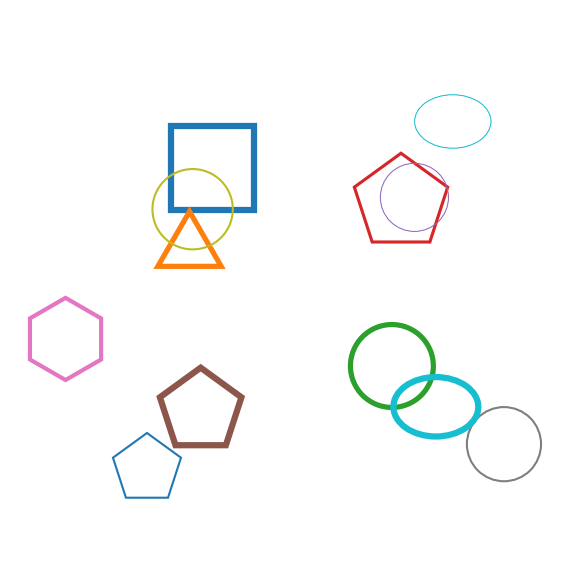[{"shape": "pentagon", "thickness": 1, "radius": 0.31, "center": [0.255, 0.187]}, {"shape": "square", "thickness": 3, "radius": 0.36, "center": [0.368, 0.708]}, {"shape": "triangle", "thickness": 2.5, "radius": 0.32, "center": [0.328, 0.57]}, {"shape": "circle", "thickness": 2.5, "radius": 0.36, "center": [0.679, 0.365]}, {"shape": "pentagon", "thickness": 1.5, "radius": 0.42, "center": [0.694, 0.649]}, {"shape": "circle", "thickness": 0.5, "radius": 0.29, "center": [0.718, 0.657]}, {"shape": "pentagon", "thickness": 3, "radius": 0.37, "center": [0.347, 0.288]}, {"shape": "hexagon", "thickness": 2, "radius": 0.36, "center": [0.113, 0.412]}, {"shape": "circle", "thickness": 1, "radius": 0.32, "center": [0.873, 0.23]}, {"shape": "circle", "thickness": 1, "radius": 0.35, "center": [0.334, 0.637]}, {"shape": "oval", "thickness": 0.5, "radius": 0.33, "center": [0.784, 0.789]}, {"shape": "oval", "thickness": 3, "radius": 0.37, "center": [0.755, 0.295]}]